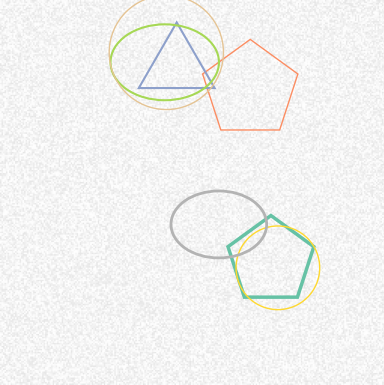[{"shape": "pentagon", "thickness": 2.5, "radius": 0.59, "center": [0.704, 0.323]}, {"shape": "pentagon", "thickness": 1, "radius": 0.65, "center": [0.65, 0.768]}, {"shape": "triangle", "thickness": 1.5, "radius": 0.57, "center": [0.459, 0.828]}, {"shape": "oval", "thickness": 1.5, "radius": 0.7, "center": [0.428, 0.838]}, {"shape": "circle", "thickness": 1, "radius": 0.54, "center": [0.722, 0.304]}, {"shape": "circle", "thickness": 1, "radius": 0.74, "center": [0.432, 0.864]}, {"shape": "oval", "thickness": 2, "radius": 0.62, "center": [0.568, 0.417]}]